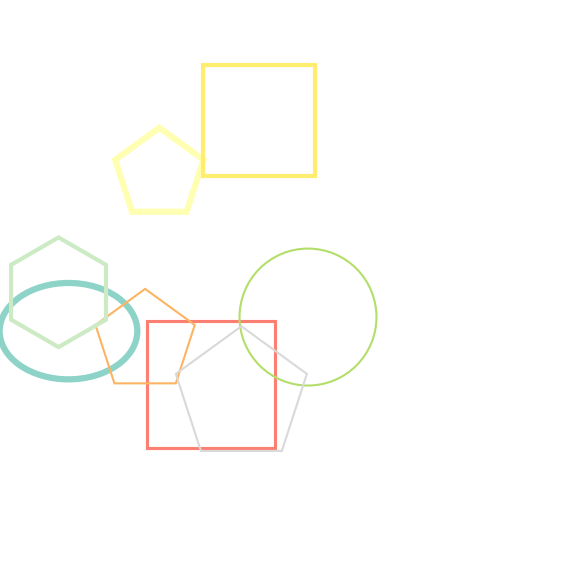[{"shape": "oval", "thickness": 3, "radius": 0.6, "center": [0.119, 0.426]}, {"shape": "pentagon", "thickness": 3, "radius": 0.4, "center": [0.276, 0.698]}, {"shape": "square", "thickness": 1.5, "radius": 0.55, "center": [0.366, 0.333]}, {"shape": "pentagon", "thickness": 1, "radius": 0.45, "center": [0.251, 0.408]}, {"shape": "circle", "thickness": 1, "radius": 0.59, "center": [0.533, 0.45]}, {"shape": "pentagon", "thickness": 1, "radius": 0.6, "center": [0.418, 0.315]}, {"shape": "hexagon", "thickness": 2, "radius": 0.47, "center": [0.101, 0.493]}, {"shape": "square", "thickness": 2, "radius": 0.48, "center": [0.448, 0.791]}]